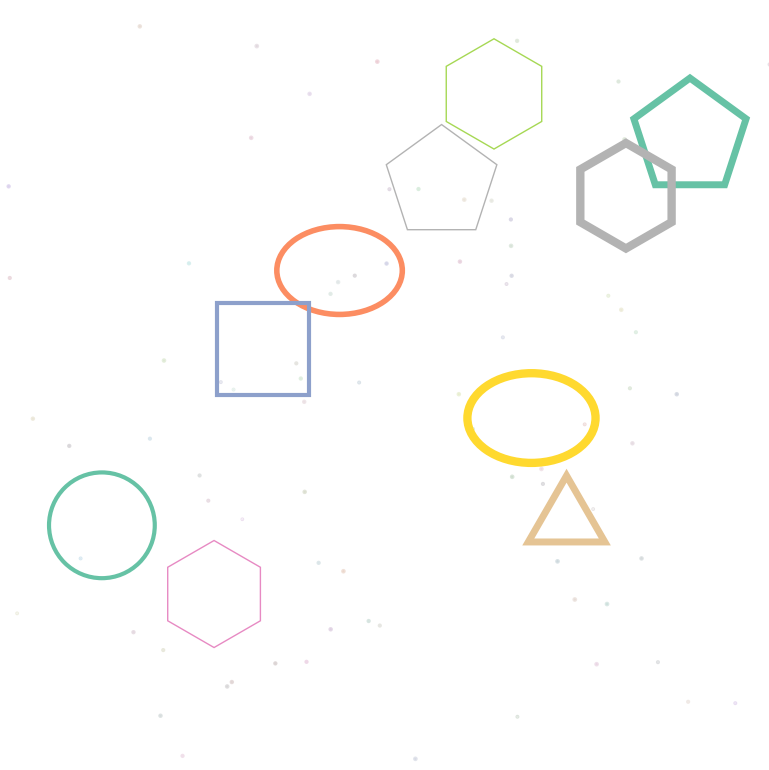[{"shape": "circle", "thickness": 1.5, "radius": 0.34, "center": [0.132, 0.318]}, {"shape": "pentagon", "thickness": 2.5, "radius": 0.38, "center": [0.896, 0.822]}, {"shape": "oval", "thickness": 2, "radius": 0.41, "center": [0.441, 0.649]}, {"shape": "square", "thickness": 1.5, "radius": 0.3, "center": [0.342, 0.547]}, {"shape": "hexagon", "thickness": 0.5, "radius": 0.35, "center": [0.278, 0.229]}, {"shape": "hexagon", "thickness": 0.5, "radius": 0.36, "center": [0.642, 0.878]}, {"shape": "oval", "thickness": 3, "radius": 0.42, "center": [0.69, 0.457]}, {"shape": "triangle", "thickness": 2.5, "radius": 0.29, "center": [0.736, 0.325]}, {"shape": "pentagon", "thickness": 0.5, "radius": 0.38, "center": [0.573, 0.763]}, {"shape": "hexagon", "thickness": 3, "radius": 0.34, "center": [0.813, 0.746]}]